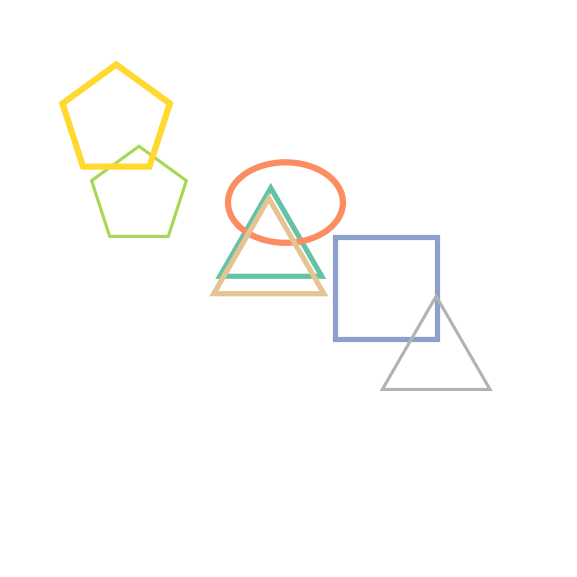[{"shape": "triangle", "thickness": 2.5, "radius": 0.51, "center": [0.469, 0.572]}, {"shape": "oval", "thickness": 3, "radius": 0.5, "center": [0.494, 0.648]}, {"shape": "square", "thickness": 2.5, "radius": 0.44, "center": [0.668, 0.501]}, {"shape": "pentagon", "thickness": 1.5, "radius": 0.43, "center": [0.241, 0.66]}, {"shape": "pentagon", "thickness": 3, "radius": 0.49, "center": [0.201, 0.79]}, {"shape": "triangle", "thickness": 2.5, "radius": 0.55, "center": [0.465, 0.546]}, {"shape": "triangle", "thickness": 1.5, "radius": 0.54, "center": [0.755, 0.379]}]